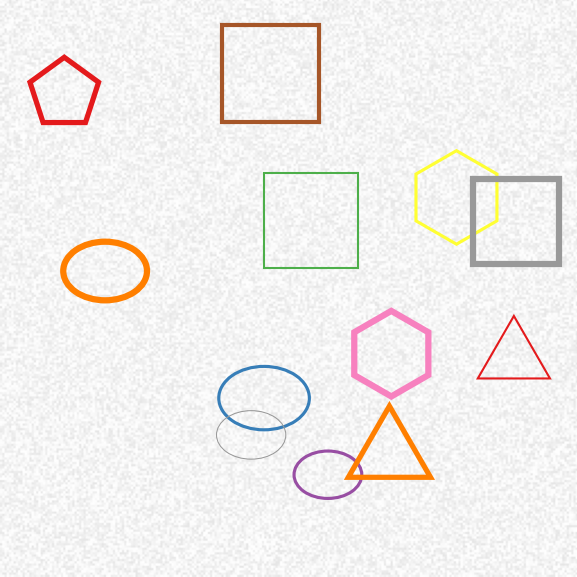[{"shape": "pentagon", "thickness": 2.5, "radius": 0.31, "center": [0.111, 0.837]}, {"shape": "triangle", "thickness": 1, "radius": 0.36, "center": [0.89, 0.38]}, {"shape": "oval", "thickness": 1.5, "radius": 0.39, "center": [0.457, 0.31]}, {"shape": "square", "thickness": 1, "radius": 0.41, "center": [0.538, 0.617]}, {"shape": "oval", "thickness": 1.5, "radius": 0.29, "center": [0.568, 0.177]}, {"shape": "triangle", "thickness": 2.5, "radius": 0.41, "center": [0.674, 0.214]}, {"shape": "oval", "thickness": 3, "radius": 0.36, "center": [0.182, 0.53]}, {"shape": "hexagon", "thickness": 1.5, "radius": 0.4, "center": [0.79, 0.657]}, {"shape": "square", "thickness": 2, "radius": 0.42, "center": [0.469, 0.872]}, {"shape": "hexagon", "thickness": 3, "radius": 0.37, "center": [0.678, 0.387]}, {"shape": "square", "thickness": 3, "radius": 0.37, "center": [0.894, 0.616]}, {"shape": "oval", "thickness": 0.5, "radius": 0.3, "center": [0.435, 0.246]}]